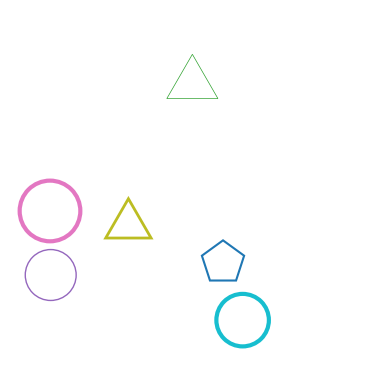[{"shape": "pentagon", "thickness": 1.5, "radius": 0.29, "center": [0.579, 0.318]}, {"shape": "triangle", "thickness": 0.5, "radius": 0.38, "center": [0.5, 0.782]}, {"shape": "circle", "thickness": 1, "radius": 0.33, "center": [0.132, 0.286]}, {"shape": "circle", "thickness": 3, "radius": 0.39, "center": [0.13, 0.452]}, {"shape": "triangle", "thickness": 2, "radius": 0.34, "center": [0.334, 0.416]}, {"shape": "circle", "thickness": 3, "radius": 0.34, "center": [0.63, 0.168]}]